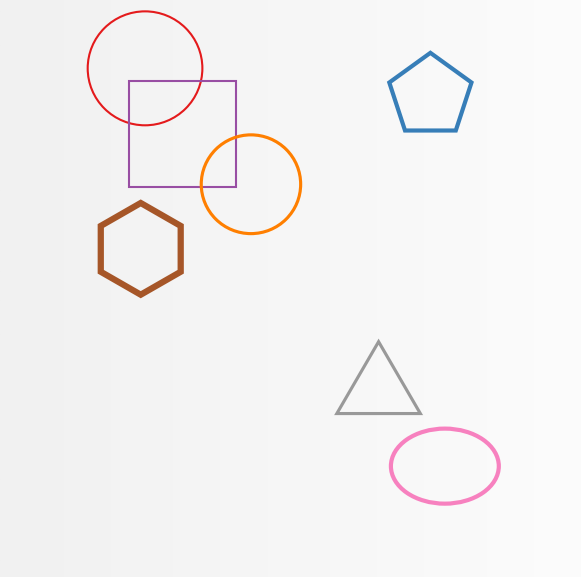[{"shape": "circle", "thickness": 1, "radius": 0.49, "center": [0.25, 0.881]}, {"shape": "pentagon", "thickness": 2, "radius": 0.37, "center": [0.74, 0.833]}, {"shape": "square", "thickness": 1, "radius": 0.46, "center": [0.313, 0.768]}, {"shape": "circle", "thickness": 1.5, "radius": 0.43, "center": [0.432, 0.68]}, {"shape": "hexagon", "thickness": 3, "radius": 0.4, "center": [0.242, 0.568]}, {"shape": "oval", "thickness": 2, "radius": 0.46, "center": [0.765, 0.192]}, {"shape": "triangle", "thickness": 1.5, "radius": 0.41, "center": [0.651, 0.325]}]